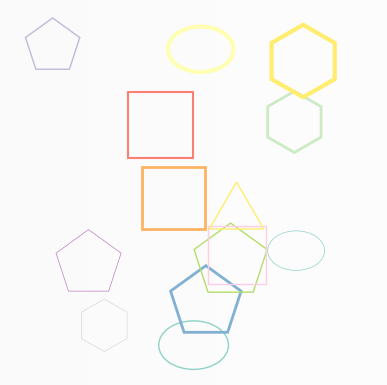[{"shape": "oval", "thickness": 1, "radius": 0.45, "center": [0.5, 0.104]}, {"shape": "oval", "thickness": 0.5, "radius": 0.37, "center": [0.764, 0.349]}, {"shape": "oval", "thickness": 3, "radius": 0.42, "center": [0.518, 0.872]}, {"shape": "pentagon", "thickness": 1, "radius": 0.37, "center": [0.136, 0.88]}, {"shape": "square", "thickness": 1.5, "radius": 0.43, "center": [0.414, 0.676]}, {"shape": "pentagon", "thickness": 2, "radius": 0.48, "center": [0.531, 0.214]}, {"shape": "square", "thickness": 2, "radius": 0.4, "center": [0.448, 0.485]}, {"shape": "pentagon", "thickness": 1, "radius": 0.5, "center": [0.595, 0.321]}, {"shape": "square", "thickness": 1, "radius": 0.38, "center": [0.611, 0.339]}, {"shape": "hexagon", "thickness": 0.5, "radius": 0.34, "center": [0.269, 0.155]}, {"shape": "pentagon", "thickness": 0.5, "radius": 0.44, "center": [0.229, 0.315]}, {"shape": "hexagon", "thickness": 2, "radius": 0.4, "center": [0.76, 0.683]}, {"shape": "triangle", "thickness": 1, "radius": 0.41, "center": [0.61, 0.446]}, {"shape": "hexagon", "thickness": 3, "radius": 0.47, "center": [0.782, 0.842]}]